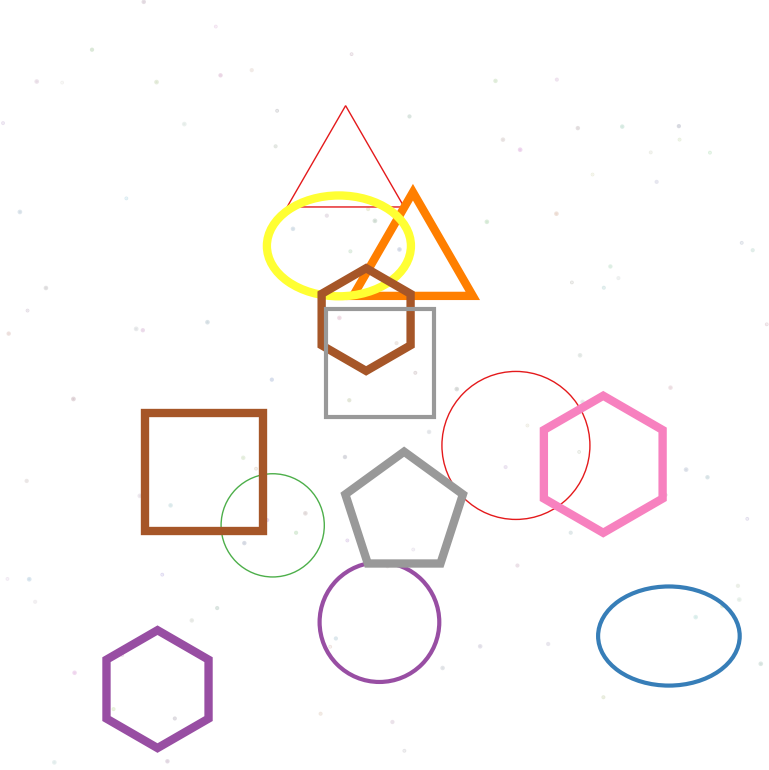[{"shape": "circle", "thickness": 0.5, "radius": 0.48, "center": [0.67, 0.422]}, {"shape": "triangle", "thickness": 0.5, "radius": 0.44, "center": [0.449, 0.775]}, {"shape": "oval", "thickness": 1.5, "radius": 0.46, "center": [0.869, 0.174]}, {"shape": "circle", "thickness": 0.5, "radius": 0.34, "center": [0.354, 0.318]}, {"shape": "circle", "thickness": 1.5, "radius": 0.39, "center": [0.493, 0.192]}, {"shape": "hexagon", "thickness": 3, "radius": 0.38, "center": [0.205, 0.105]}, {"shape": "triangle", "thickness": 3, "radius": 0.45, "center": [0.536, 0.661]}, {"shape": "oval", "thickness": 3, "radius": 0.47, "center": [0.44, 0.681]}, {"shape": "square", "thickness": 3, "radius": 0.38, "center": [0.265, 0.387]}, {"shape": "hexagon", "thickness": 3, "radius": 0.33, "center": [0.475, 0.585]}, {"shape": "hexagon", "thickness": 3, "radius": 0.45, "center": [0.783, 0.397]}, {"shape": "square", "thickness": 1.5, "radius": 0.35, "center": [0.493, 0.528]}, {"shape": "pentagon", "thickness": 3, "radius": 0.4, "center": [0.525, 0.333]}]